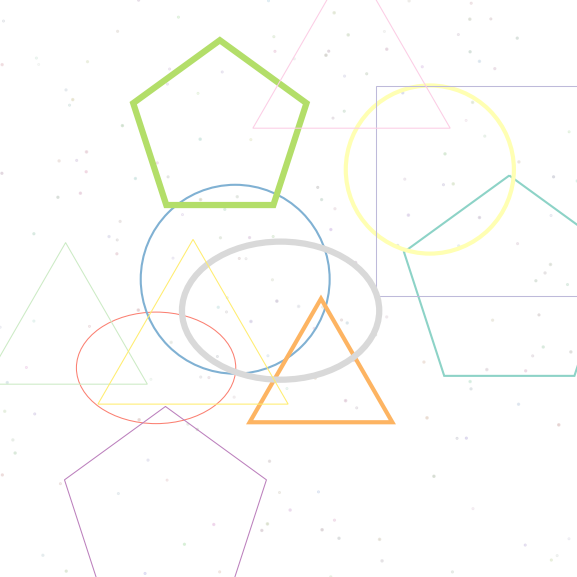[{"shape": "pentagon", "thickness": 1, "radius": 0.96, "center": [0.882, 0.503]}, {"shape": "circle", "thickness": 2, "radius": 0.73, "center": [0.744, 0.706]}, {"shape": "square", "thickness": 0.5, "radius": 0.91, "center": [0.833, 0.668]}, {"shape": "oval", "thickness": 0.5, "radius": 0.69, "center": [0.27, 0.362]}, {"shape": "circle", "thickness": 1, "radius": 0.82, "center": [0.407, 0.516]}, {"shape": "triangle", "thickness": 2, "radius": 0.71, "center": [0.556, 0.339]}, {"shape": "pentagon", "thickness": 3, "radius": 0.79, "center": [0.381, 0.772]}, {"shape": "triangle", "thickness": 0.5, "radius": 0.99, "center": [0.609, 0.876]}, {"shape": "oval", "thickness": 3, "radius": 0.85, "center": [0.486, 0.461]}, {"shape": "pentagon", "thickness": 0.5, "radius": 0.92, "center": [0.287, 0.111]}, {"shape": "triangle", "thickness": 0.5, "radius": 0.82, "center": [0.114, 0.416]}, {"shape": "triangle", "thickness": 0.5, "radius": 0.95, "center": [0.334, 0.394]}]